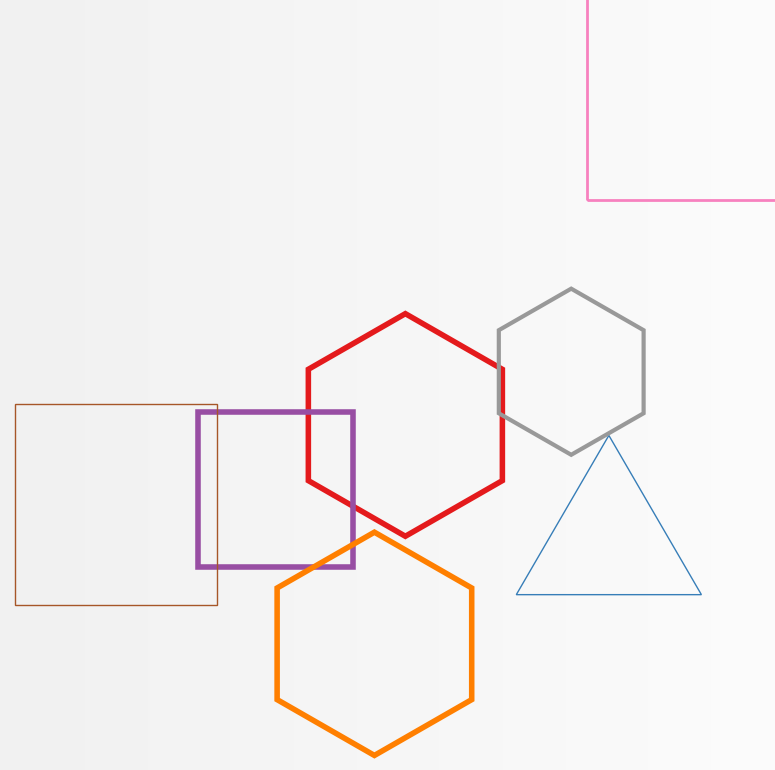[{"shape": "hexagon", "thickness": 2, "radius": 0.72, "center": [0.523, 0.448]}, {"shape": "triangle", "thickness": 0.5, "radius": 0.69, "center": [0.786, 0.297]}, {"shape": "square", "thickness": 2, "radius": 0.5, "center": [0.356, 0.364]}, {"shape": "hexagon", "thickness": 2, "radius": 0.72, "center": [0.483, 0.164]}, {"shape": "square", "thickness": 0.5, "radius": 0.65, "center": [0.149, 0.345]}, {"shape": "square", "thickness": 1, "radius": 0.68, "center": [0.894, 0.877]}, {"shape": "hexagon", "thickness": 1.5, "radius": 0.54, "center": [0.737, 0.517]}]